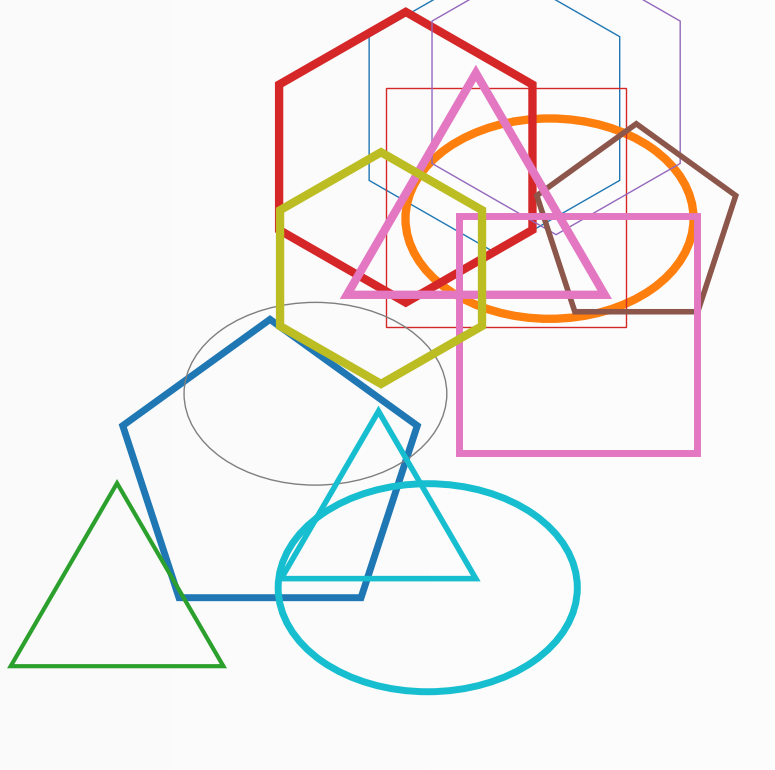[{"shape": "pentagon", "thickness": 2.5, "radius": 1.0, "center": [0.348, 0.385]}, {"shape": "hexagon", "thickness": 0.5, "radius": 0.93, "center": [0.638, 0.859]}, {"shape": "oval", "thickness": 3, "radius": 0.93, "center": [0.709, 0.716]}, {"shape": "triangle", "thickness": 1.5, "radius": 0.79, "center": [0.151, 0.214]}, {"shape": "square", "thickness": 0.5, "radius": 0.78, "center": [0.653, 0.731]}, {"shape": "hexagon", "thickness": 3, "radius": 0.94, "center": [0.524, 0.796]}, {"shape": "hexagon", "thickness": 0.5, "radius": 0.92, "center": [0.718, 0.88]}, {"shape": "pentagon", "thickness": 2, "radius": 0.67, "center": [0.821, 0.704]}, {"shape": "triangle", "thickness": 3, "radius": 0.96, "center": [0.614, 0.713]}, {"shape": "square", "thickness": 2.5, "radius": 0.77, "center": [0.745, 0.566]}, {"shape": "oval", "thickness": 0.5, "radius": 0.85, "center": [0.407, 0.489]}, {"shape": "hexagon", "thickness": 3, "radius": 0.75, "center": [0.492, 0.652]}, {"shape": "oval", "thickness": 2.5, "radius": 0.96, "center": [0.552, 0.237]}, {"shape": "triangle", "thickness": 2, "radius": 0.72, "center": [0.488, 0.321]}]